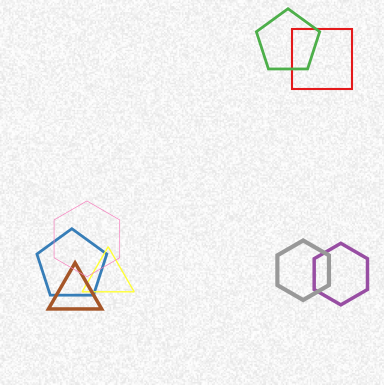[{"shape": "square", "thickness": 1.5, "radius": 0.39, "center": [0.837, 0.847]}, {"shape": "pentagon", "thickness": 2, "radius": 0.48, "center": [0.187, 0.311]}, {"shape": "pentagon", "thickness": 2, "radius": 0.43, "center": [0.748, 0.891]}, {"shape": "hexagon", "thickness": 2.5, "radius": 0.4, "center": [0.885, 0.288]}, {"shape": "triangle", "thickness": 1, "radius": 0.39, "center": [0.281, 0.281]}, {"shape": "triangle", "thickness": 2.5, "radius": 0.4, "center": [0.195, 0.237]}, {"shape": "hexagon", "thickness": 0.5, "radius": 0.49, "center": [0.226, 0.38]}, {"shape": "hexagon", "thickness": 3, "radius": 0.39, "center": [0.787, 0.298]}]